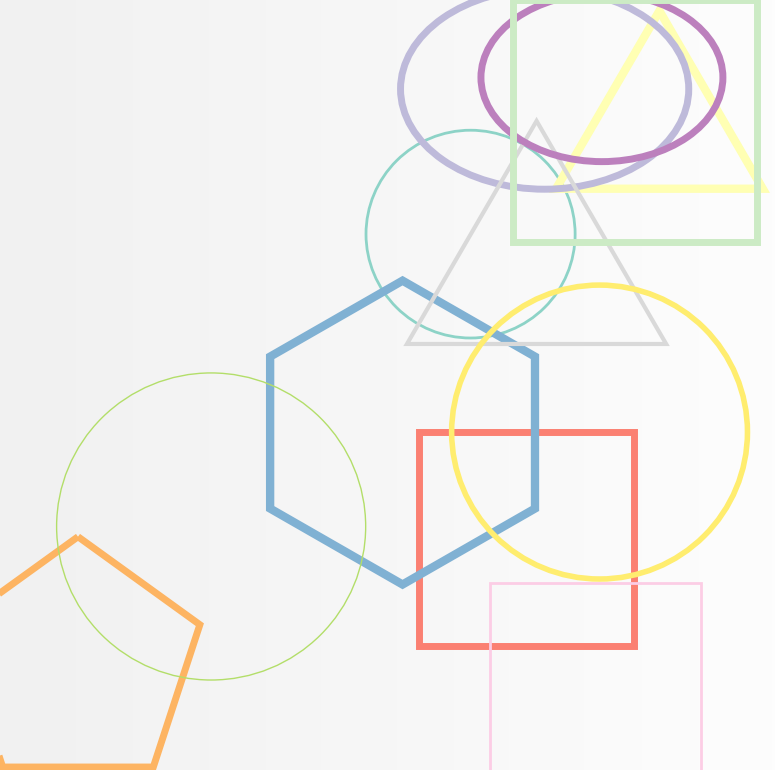[{"shape": "circle", "thickness": 1, "radius": 0.67, "center": [0.607, 0.696]}, {"shape": "triangle", "thickness": 3, "radius": 0.77, "center": [0.851, 0.832]}, {"shape": "oval", "thickness": 2.5, "radius": 0.93, "center": [0.703, 0.884]}, {"shape": "square", "thickness": 2.5, "radius": 0.69, "center": [0.679, 0.3]}, {"shape": "hexagon", "thickness": 3, "radius": 0.99, "center": [0.519, 0.438]}, {"shape": "pentagon", "thickness": 2.5, "radius": 0.83, "center": [0.101, 0.138]}, {"shape": "circle", "thickness": 0.5, "radius": 1.0, "center": [0.272, 0.316]}, {"shape": "square", "thickness": 1, "radius": 0.68, "center": [0.769, 0.106]}, {"shape": "triangle", "thickness": 1.5, "radius": 0.97, "center": [0.692, 0.65]}, {"shape": "oval", "thickness": 2.5, "radius": 0.78, "center": [0.777, 0.899]}, {"shape": "square", "thickness": 2.5, "radius": 0.79, "center": [0.82, 0.843]}, {"shape": "circle", "thickness": 2, "radius": 0.95, "center": [0.774, 0.439]}]